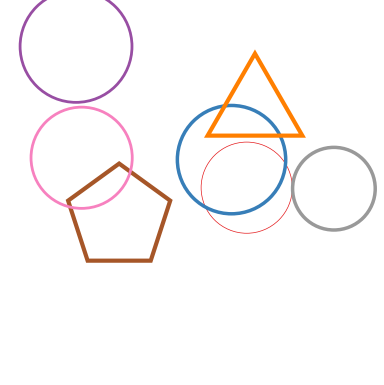[{"shape": "circle", "thickness": 0.5, "radius": 0.59, "center": [0.641, 0.513]}, {"shape": "circle", "thickness": 2.5, "radius": 0.7, "center": [0.601, 0.585]}, {"shape": "circle", "thickness": 2, "radius": 0.73, "center": [0.198, 0.879]}, {"shape": "triangle", "thickness": 3, "radius": 0.71, "center": [0.662, 0.719]}, {"shape": "pentagon", "thickness": 3, "radius": 0.7, "center": [0.31, 0.436]}, {"shape": "circle", "thickness": 2, "radius": 0.66, "center": [0.212, 0.59]}, {"shape": "circle", "thickness": 2.5, "radius": 0.54, "center": [0.867, 0.51]}]